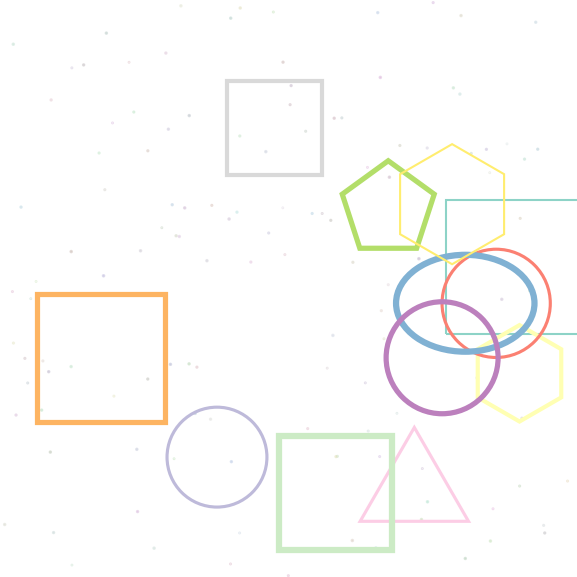[{"shape": "square", "thickness": 1, "radius": 0.58, "center": [0.888, 0.537]}, {"shape": "hexagon", "thickness": 2, "radius": 0.42, "center": [0.9, 0.353]}, {"shape": "circle", "thickness": 1.5, "radius": 0.43, "center": [0.376, 0.208]}, {"shape": "circle", "thickness": 1.5, "radius": 0.47, "center": [0.859, 0.474]}, {"shape": "oval", "thickness": 3, "radius": 0.6, "center": [0.806, 0.474]}, {"shape": "square", "thickness": 2.5, "radius": 0.55, "center": [0.176, 0.38]}, {"shape": "pentagon", "thickness": 2.5, "radius": 0.42, "center": [0.672, 0.637]}, {"shape": "triangle", "thickness": 1.5, "radius": 0.54, "center": [0.717, 0.151]}, {"shape": "square", "thickness": 2, "radius": 0.41, "center": [0.476, 0.778]}, {"shape": "circle", "thickness": 2.5, "radius": 0.48, "center": [0.766, 0.38]}, {"shape": "square", "thickness": 3, "radius": 0.49, "center": [0.581, 0.146]}, {"shape": "hexagon", "thickness": 1, "radius": 0.52, "center": [0.783, 0.646]}]